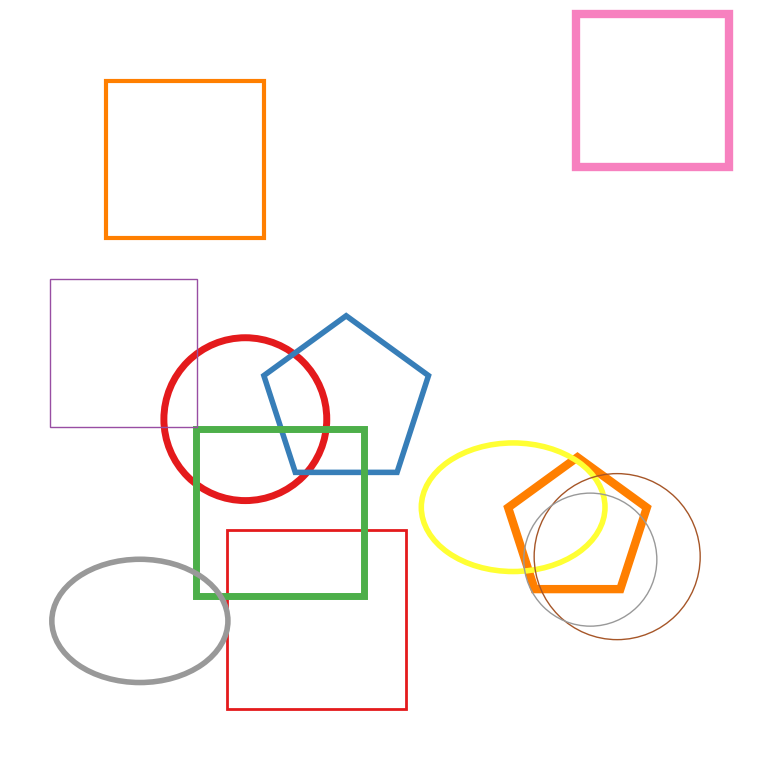[{"shape": "square", "thickness": 1, "radius": 0.58, "center": [0.411, 0.195]}, {"shape": "circle", "thickness": 2.5, "radius": 0.53, "center": [0.319, 0.456]}, {"shape": "pentagon", "thickness": 2, "radius": 0.56, "center": [0.45, 0.477]}, {"shape": "square", "thickness": 2.5, "radius": 0.54, "center": [0.364, 0.335]}, {"shape": "square", "thickness": 0.5, "radius": 0.48, "center": [0.16, 0.542]}, {"shape": "square", "thickness": 1.5, "radius": 0.51, "center": [0.24, 0.792]}, {"shape": "pentagon", "thickness": 3, "radius": 0.47, "center": [0.75, 0.312]}, {"shape": "oval", "thickness": 2, "radius": 0.6, "center": [0.666, 0.341]}, {"shape": "circle", "thickness": 0.5, "radius": 0.54, "center": [0.802, 0.277]}, {"shape": "square", "thickness": 3, "radius": 0.5, "center": [0.848, 0.882]}, {"shape": "circle", "thickness": 0.5, "radius": 0.43, "center": [0.767, 0.273]}, {"shape": "oval", "thickness": 2, "radius": 0.57, "center": [0.182, 0.194]}]